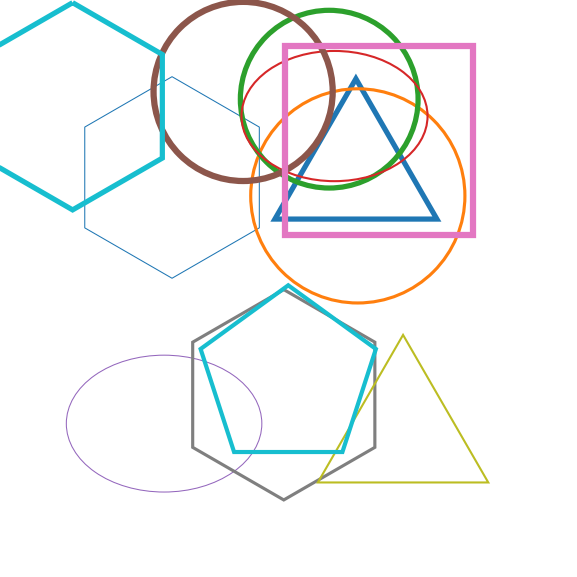[{"shape": "hexagon", "thickness": 0.5, "radius": 0.87, "center": [0.298, 0.692]}, {"shape": "triangle", "thickness": 2.5, "radius": 0.81, "center": [0.616, 0.701]}, {"shape": "circle", "thickness": 1.5, "radius": 0.93, "center": [0.62, 0.66]}, {"shape": "circle", "thickness": 2.5, "radius": 0.77, "center": [0.57, 0.827]}, {"shape": "oval", "thickness": 1, "radius": 0.81, "center": [0.579, 0.798]}, {"shape": "oval", "thickness": 0.5, "radius": 0.85, "center": [0.284, 0.266]}, {"shape": "circle", "thickness": 3, "radius": 0.78, "center": [0.421, 0.841]}, {"shape": "square", "thickness": 3, "radius": 0.81, "center": [0.656, 0.756]}, {"shape": "hexagon", "thickness": 1.5, "radius": 0.91, "center": [0.491, 0.316]}, {"shape": "triangle", "thickness": 1, "radius": 0.85, "center": [0.698, 0.249]}, {"shape": "hexagon", "thickness": 2.5, "radius": 0.9, "center": [0.126, 0.815]}, {"shape": "pentagon", "thickness": 2, "radius": 0.8, "center": [0.499, 0.346]}]